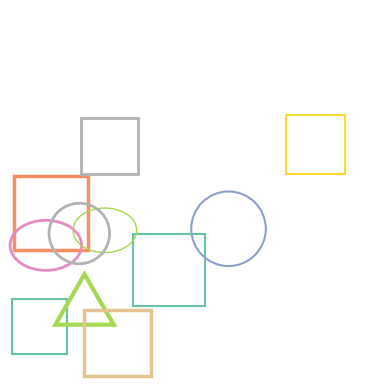[{"shape": "square", "thickness": 1.5, "radius": 0.47, "center": [0.439, 0.298]}, {"shape": "square", "thickness": 1.5, "radius": 0.36, "center": [0.102, 0.153]}, {"shape": "square", "thickness": 2.5, "radius": 0.48, "center": [0.132, 0.446]}, {"shape": "circle", "thickness": 1.5, "radius": 0.48, "center": [0.594, 0.406]}, {"shape": "oval", "thickness": 2, "radius": 0.46, "center": [0.119, 0.363]}, {"shape": "triangle", "thickness": 3, "radius": 0.44, "center": [0.22, 0.2]}, {"shape": "oval", "thickness": 1, "radius": 0.41, "center": [0.272, 0.402]}, {"shape": "square", "thickness": 1.5, "radius": 0.38, "center": [0.82, 0.625]}, {"shape": "square", "thickness": 2.5, "radius": 0.43, "center": [0.306, 0.109]}, {"shape": "circle", "thickness": 2, "radius": 0.39, "center": [0.206, 0.393]}, {"shape": "square", "thickness": 2, "radius": 0.37, "center": [0.284, 0.621]}]